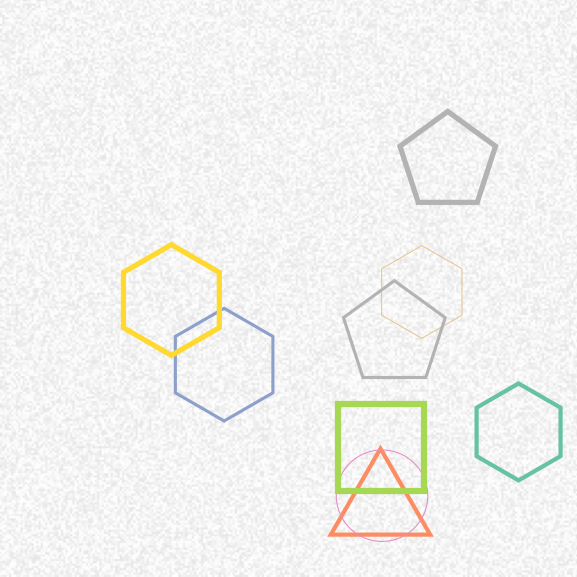[{"shape": "hexagon", "thickness": 2, "radius": 0.42, "center": [0.898, 0.251]}, {"shape": "triangle", "thickness": 2, "radius": 0.5, "center": [0.659, 0.123]}, {"shape": "hexagon", "thickness": 1.5, "radius": 0.49, "center": [0.388, 0.368]}, {"shape": "circle", "thickness": 0.5, "radius": 0.4, "center": [0.662, 0.141]}, {"shape": "square", "thickness": 3, "radius": 0.37, "center": [0.66, 0.224]}, {"shape": "hexagon", "thickness": 2.5, "radius": 0.48, "center": [0.297, 0.48]}, {"shape": "hexagon", "thickness": 0.5, "radius": 0.4, "center": [0.73, 0.494]}, {"shape": "pentagon", "thickness": 2.5, "radius": 0.43, "center": [0.775, 0.719]}, {"shape": "pentagon", "thickness": 1.5, "radius": 0.46, "center": [0.683, 0.42]}]